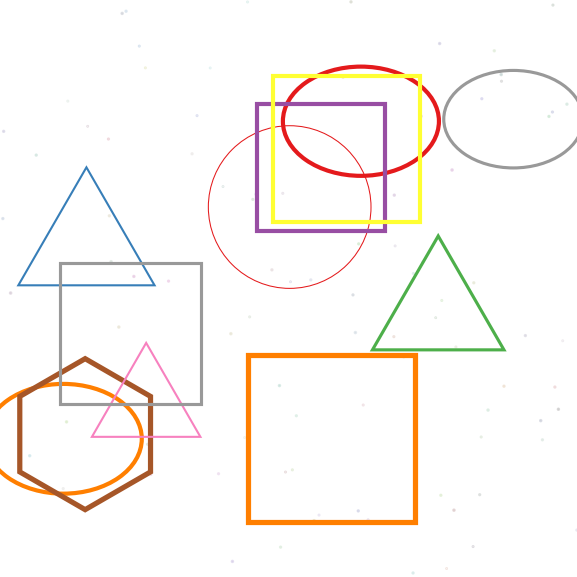[{"shape": "circle", "thickness": 0.5, "radius": 0.7, "center": [0.502, 0.641]}, {"shape": "oval", "thickness": 2, "radius": 0.68, "center": [0.625, 0.789]}, {"shape": "triangle", "thickness": 1, "radius": 0.68, "center": [0.15, 0.573]}, {"shape": "triangle", "thickness": 1.5, "radius": 0.66, "center": [0.759, 0.459]}, {"shape": "square", "thickness": 2, "radius": 0.55, "center": [0.555, 0.709]}, {"shape": "oval", "thickness": 2, "radius": 0.68, "center": [0.11, 0.239]}, {"shape": "square", "thickness": 2.5, "radius": 0.72, "center": [0.573, 0.24]}, {"shape": "square", "thickness": 2, "radius": 0.63, "center": [0.6, 0.741]}, {"shape": "hexagon", "thickness": 2.5, "radius": 0.65, "center": [0.147, 0.247]}, {"shape": "triangle", "thickness": 1, "radius": 0.54, "center": [0.253, 0.297]}, {"shape": "oval", "thickness": 1.5, "radius": 0.6, "center": [0.889, 0.793]}, {"shape": "square", "thickness": 1.5, "radius": 0.61, "center": [0.226, 0.421]}]